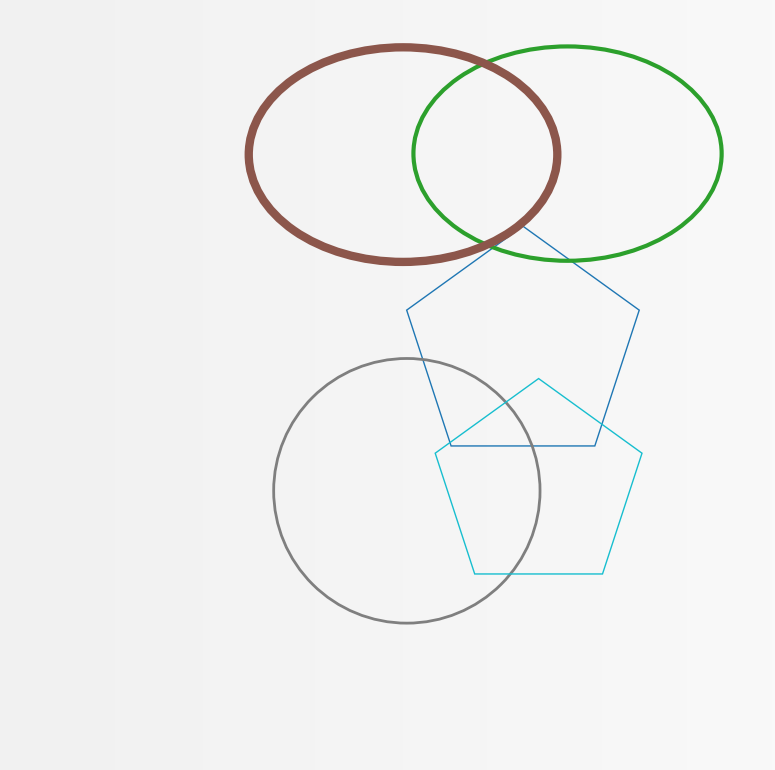[{"shape": "pentagon", "thickness": 0.5, "radius": 0.79, "center": [0.675, 0.548]}, {"shape": "oval", "thickness": 1.5, "radius": 0.99, "center": [0.732, 0.801]}, {"shape": "oval", "thickness": 3, "radius": 1.0, "center": [0.52, 0.799]}, {"shape": "circle", "thickness": 1, "radius": 0.86, "center": [0.525, 0.363]}, {"shape": "pentagon", "thickness": 0.5, "radius": 0.7, "center": [0.695, 0.368]}]